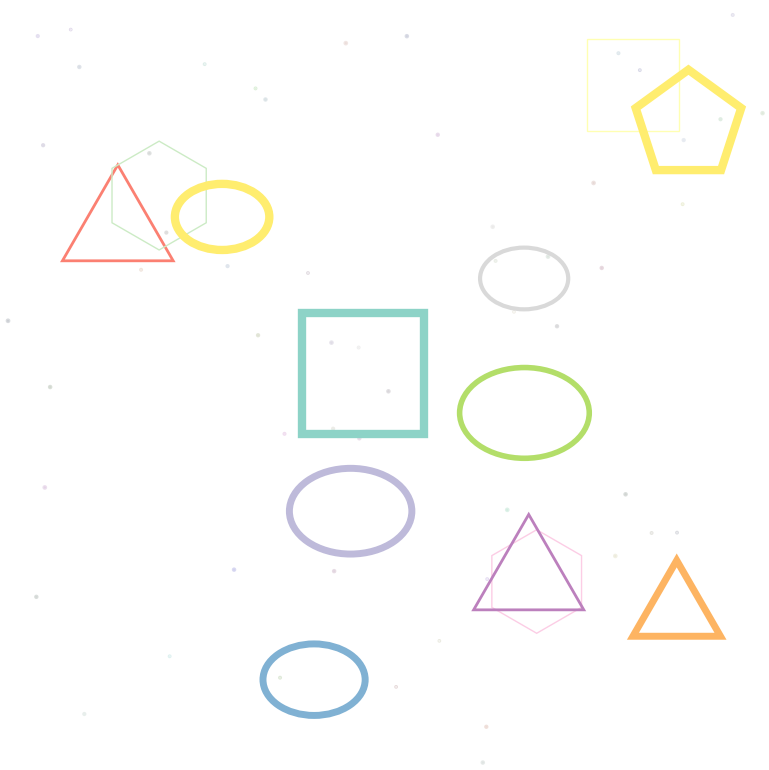[{"shape": "square", "thickness": 3, "radius": 0.39, "center": [0.471, 0.515]}, {"shape": "square", "thickness": 0.5, "radius": 0.3, "center": [0.822, 0.89]}, {"shape": "oval", "thickness": 2.5, "radius": 0.4, "center": [0.455, 0.336]}, {"shape": "triangle", "thickness": 1, "radius": 0.42, "center": [0.153, 0.703]}, {"shape": "oval", "thickness": 2.5, "radius": 0.33, "center": [0.408, 0.117]}, {"shape": "triangle", "thickness": 2.5, "radius": 0.33, "center": [0.879, 0.207]}, {"shape": "oval", "thickness": 2, "radius": 0.42, "center": [0.681, 0.464]}, {"shape": "hexagon", "thickness": 0.5, "radius": 0.34, "center": [0.697, 0.245]}, {"shape": "oval", "thickness": 1.5, "radius": 0.29, "center": [0.681, 0.638]}, {"shape": "triangle", "thickness": 1, "radius": 0.41, "center": [0.687, 0.249]}, {"shape": "hexagon", "thickness": 0.5, "radius": 0.35, "center": [0.207, 0.746]}, {"shape": "pentagon", "thickness": 3, "radius": 0.36, "center": [0.894, 0.837]}, {"shape": "oval", "thickness": 3, "radius": 0.31, "center": [0.288, 0.718]}]